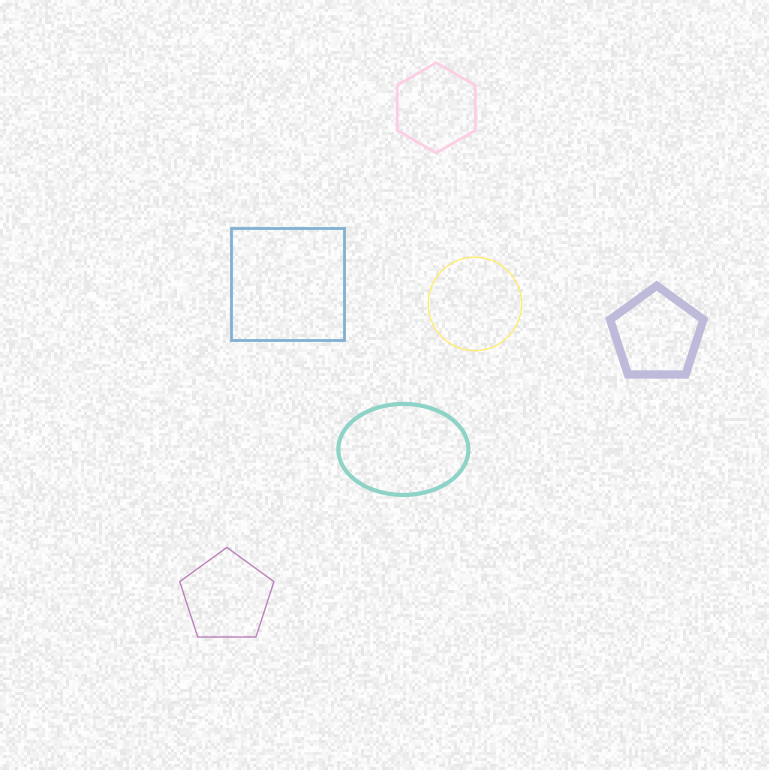[{"shape": "oval", "thickness": 1.5, "radius": 0.42, "center": [0.524, 0.416]}, {"shape": "pentagon", "thickness": 3, "radius": 0.32, "center": [0.853, 0.565]}, {"shape": "square", "thickness": 1, "radius": 0.36, "center": [0.373, 0.631]}, {"shape": "hexagon", "thickness": 1, "radius": 0.29, "center": [0.567, 0.86]}, {"shape": "pentagon", "thickness": 0.5, "radius": 0.32, "center": [0.295, 0.225]}, {"shape": "circle", "thickness": 0.5, "radius": 0.3, "center": [0.617, 0.605]}]